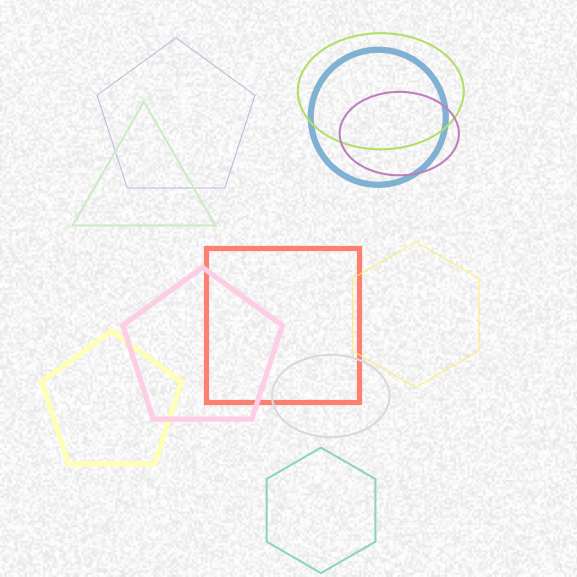[{"shape": "hexagon", "thickness": 1, "radius": 0.54, "center": [0.556, 0.115]}, {"shape": "pentagon", "thickness": 2.5, "radius": 0.64, "center": [0.193, 0.299]}, {"shape": "pentagon", "thickness": 0.5, "radius": 0.72, "center": [0.305, 0.79]}, {"shape": "square", "thickness": 2.5, "radius": 0.66, "center": [0.489, 0.436]}, {"shape": "circle", "thickness": 3, "radius": 0.58, "center": [0.655, 0.796]}, {"shape": "oval", "thickness": 1, "radius": 0.72, "center": [0.659, 0.841]}, {"shape": "pentagon", "thickness": 2.5, "radius": 0.73, "center": [0.351, 0.391]}, {"shape": "oval", "thickness": 1, "radius": 0.51, "center": [0.573, 0.313]}, {"shape": "oval", "thickness": 1, "radius": 0.52, "center": [0.691, 0.768]}, {"shape": "triangle", "thickness": 1, "radius": 0.71, "center": [0.249, 0.68]}, {"shape": "hexagon", "thickness": 0.5, "radius": 0.63, "center": [0.72, 0.454]}]